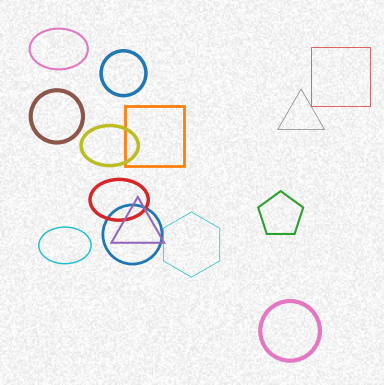[{"shape": "circle", "thickness": 2, "radius": 0.38, "center": [0.344, 0.391]}, {"shape": "circle", "thickness": 2.5, "radius": 0.29, "center": [0.321, 0.81]}, {"shape": "square", "thickness": 2, "radius": 0.39, "center": [0.401, 0.647]}, {"shape": "pentagon", "thickness": 1.5, "radius": 0.31, "center": [0.729, 0.442]}, {"shape": "square", "thickness": 0.5, "radius": 0.39, "center": [0.884, 0.801]}, {"shape": "oval", "thickness": 2.5, "radius": 0.38, "center": [0.309, 0.481]}, {"shape": "triangle", "thickness": 1.5, "radius": 0.4, "center": [0.358, 0.409]}, {"shape": "circle", "thickness": 3, "radius": 0.34, "center": [0.148, 0.698]}, {"shape": "oval", "thickness": 1.5, "radius": 0.38, "center": [0.153, 0.873]}, {"shape": "circle", "thickness": 3, "radius": 0.39, "center": [0.754, 0.141]}, {"shape": "triangle", "thickness": 0.5, "radius": 0.35, "center": [0.782, 0.699]}, {"shape": "oval", "thickness": 2.5, "radius": 0.37, "center": [0.285, 0.622]}, {"shape": "oval", "thickness": 1, "radius": 0.34, "center": [0.169, 0.363]}, {"shape": "hexagon", "thickness": 0.5, "radius": 0.42, "center": [0.497, 0.365]}]